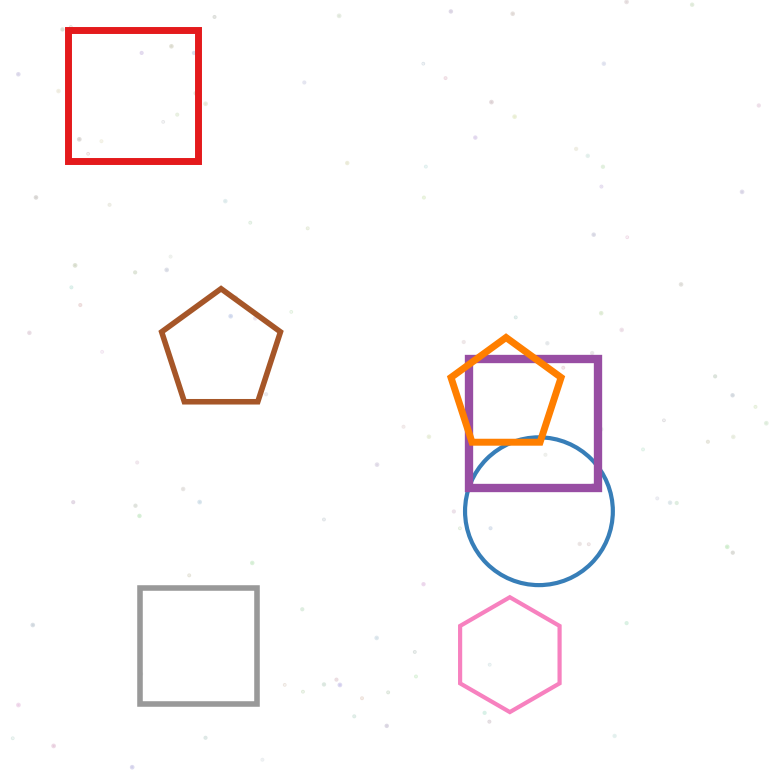[{"shape": "square", "thickness": 2.5, "radius": 0.42, "center": [0.173, 0.876]}, {"shape": "circle", "thickness": 1.5, "radius": 0.48, "center": [0.7, 0.336]}, {"shape": "square", "thickness": 3, "radius": 0.42, "center": [0.693, 0.45]}, {"shape": "pentagon", "thickness": 2.5, "radius": 0.38, "center": [0.657, 0.487]}, {"shape": "pentagon", "thickness": 2, "radius": 0.41, "center": [0.287, 0.544]}, {"shape": "hexagon", "thickness": 1.5, "radius": 0.37, "center": [0.662, 0.15]}, {"shape": "square", "thickness": 2, "radius": 0.38, "center": [0.258, 0.161]}]